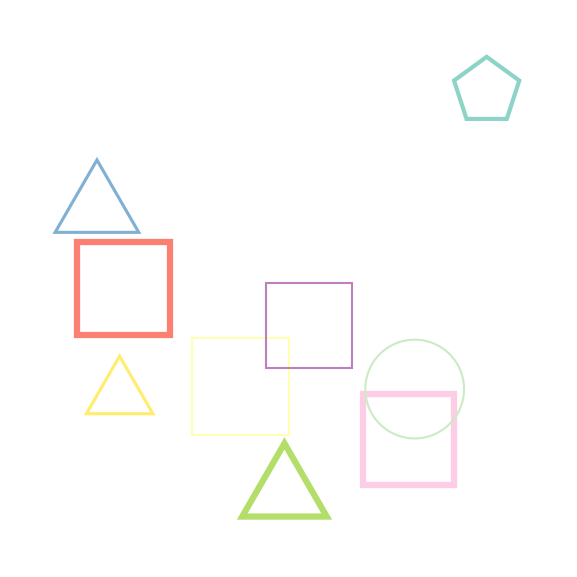[{"shape": "pentagon", "thickness": 2, "radius": 0.3, "center": [0.843, 0.841]}, {"shape": "square", "thickness": 1, "radius": 0.42, "center": [0.416, 0.33]}, {"shape": "square", "thickness": 3, "radius": 0.4, "center": [0.213, 0.5]}, {"shape": "triangle", "thickness": 1.5, "radius": 0.42, "center": [0.168, 0.639]}, {"shape": "triangle", "thickness": 3, "radius": 0.42, "center": [0.493, 0.147]}, {"shape": "square", "thickness": 3, "radius": 0.39, "center": [0.708, 0.239]}, {"shape": "square", "thickness": 1, "radius": 0.37, "center": [0.535, 0.436]}, {"shape": "circle", "thickness": 1, "radius": 0.43, "center": [0.718, 0.325]}, {"shape": "triangle", "thickness": 1.5, "radius": 0.33, "center": [0.207, 0.316]}]